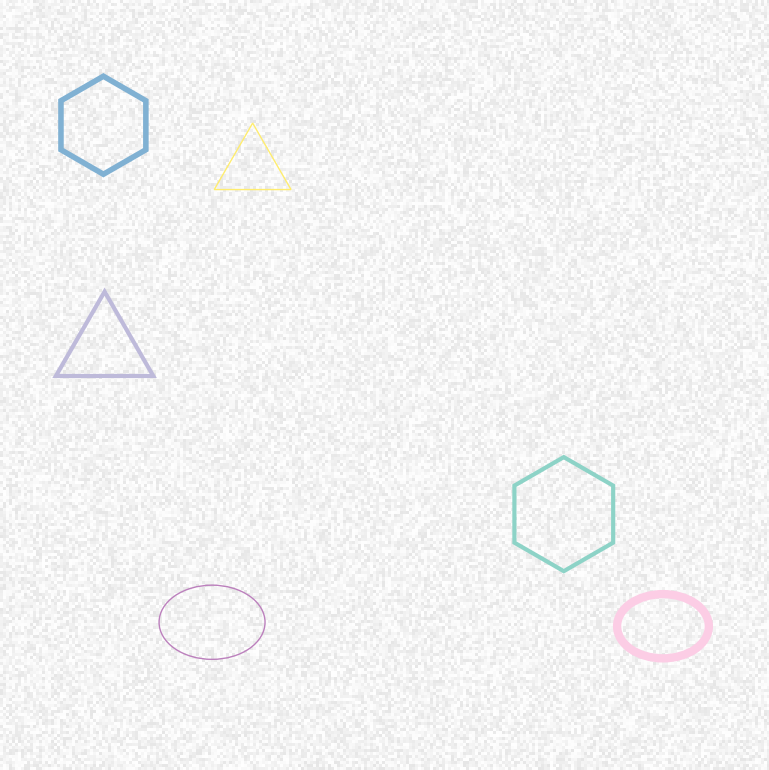[{"shape": "hexagon", "thickness": 1.5, "radius": 0.37, "center": [0.732, 0.332]}, {"shape": "triangle", "thickness": 1.5, "radius": 0.37, "center": [0.136, 0.548]}, {"shape": "hexagon", "thickness": 2, "radius": 0.32, "center": [0.134, 0.837]}, {"shape": "oval", "thickness": 3, "radius": 0.3, "center": [0.861, 0.187]}, {"shape": "oval", "thickness": 0.5, "radius": 0.34, "center": [0.275, 0.192]}, {"shape": "triangle", "thickness": 0.5, "radius": 0.29, "center": [0.328, 0.783]}]